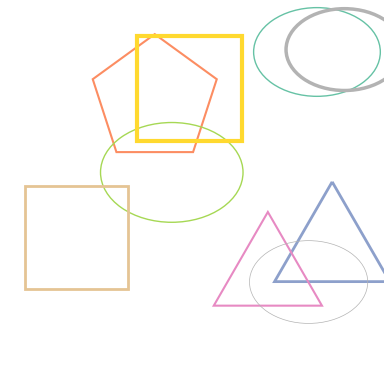[{"shape": "oval", "thickness": 1, "radius": 0.82, "center": [0.823, 0.865]}, {"shape": "pentagon", "thickness": 1.5, "radius": 0.85, "center": [0.402, 0.742]}, {"shape": "triangle", "thickness": 2, "radius": 0.86, "center": [0.863, 0.355]}, {"shape": "triangle", "thickness": 1.5, "radius": 0.81, "center": [0.696, 0.287]}, {"shape": "oval", "thickness": 1, "radius": 0.93, "center": [0.446, 0.552]}, {"shape": "square", "thickness": 3, "radius": 0.68, "center": [0.493, 0.77]}, {"shape": "square", "thickness": 2, "radius": 0.67, "center": [0.199, 0.382]}, {"shape": "oval", "thickness": 0.5, "radius": 0.77, "center": [0.802, 0.267]}, {"shape": "oval", "thickness": 2.5, "radius": 0.76, "center": [0.895, 0.871]}]